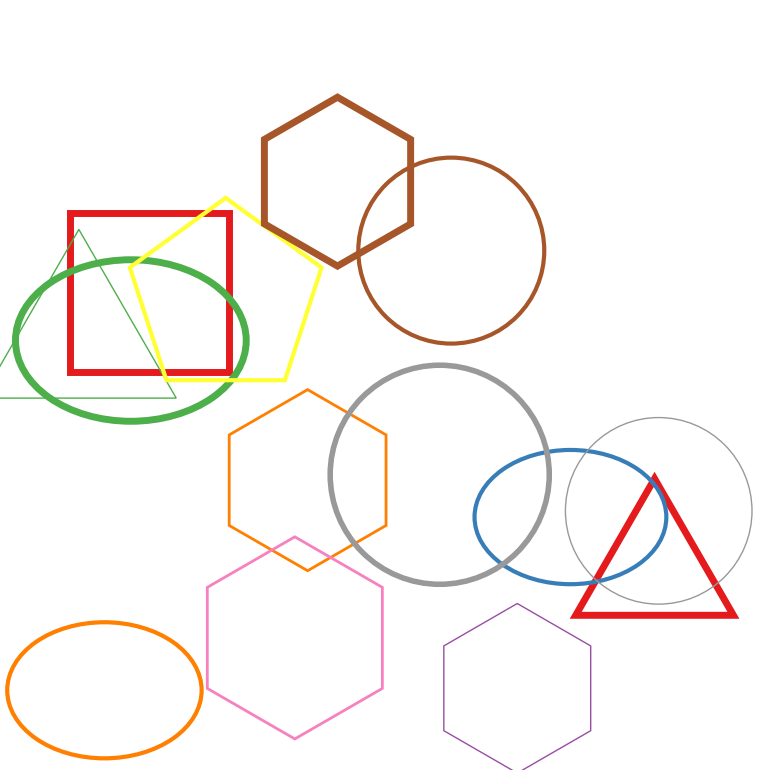[{"shape": "square", "thickness": 2.5, "radius": 0.51, "center": [0.194, 0.62]}, {"shape": "triangle", "thickness": 2.5, "radius": 0.59, "center": [0.85, 0.26]}, {"shape": "oval", "thickness": 1.5, "radius": 0.62, "center": [0.741, 0.328]}, {"shape": "oval", "thickness": 2.5, "radius": 0.75, "center": [0.17, 0.558]}, {"shape": "triangle", "thickness": 0.5, "radius": 0.73, "center": [0.102, 0.556]}, {"shape": "hexagon", "thickness": 0.5, "radius": 0.55, "center": [0.672, 0.106]}, {"shape": "oval", "thickness": 1.5, "radius": 0.63, "center": [0.136, 0.104]}, {"shape": "hexagon", "thickness": 1, "radius": 0.59, "center": [0.4, 0.376]}, {"shape": "pentagon", "thickness": 1.5, "radius": 0.65, "center": [0.293, 0.612]}, {"shape": "hexagon", "thickness": 2.5, "radius": 0.55, "center": [0.438, 0.764]}, {"shape": "circle", "thickness": 1.5, "radius": 0.6, "center": [0.586, 0.675]}, {"shape": "hexagon", "thickness": 1, "radius": 0.66, "center": [0.383, 0.172]}, {"shape": "circle", "thickness": 0.5, "radius": 0.61, "center": [0.855, 0.337]}, {"shape": "circle", "thickness": 2, "radius": 0.71, "center": [0.571, 0.383]}]